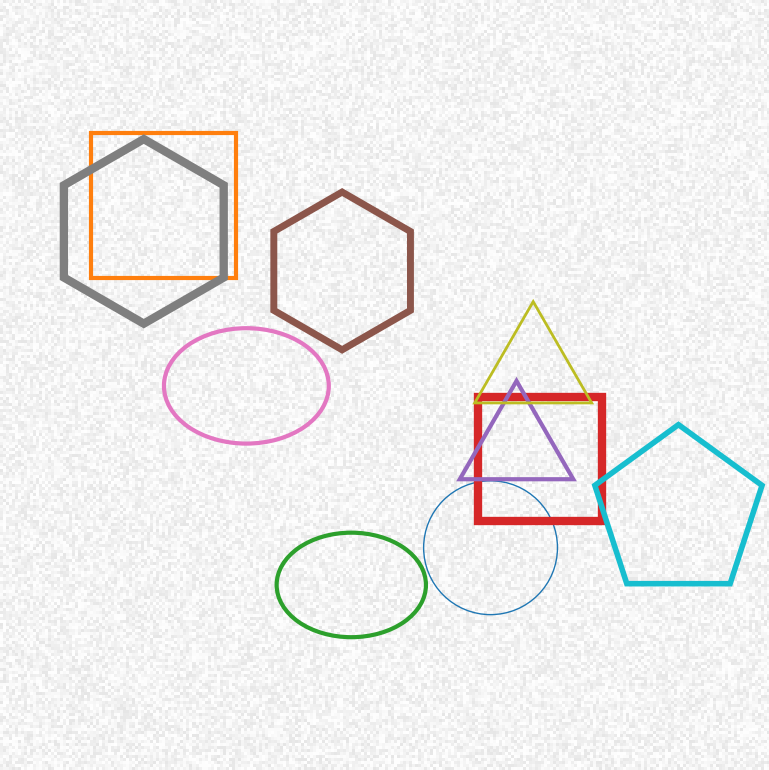[{"shape": "circle", "thickness": 0.5, "radius": 0.43, "center": [0.637, 0.289]}, {"shape": "square", "thickness": 1.5, "radius": 0.47, "center": [0.213, 0.733]}, {"shape": "oval", "thickness": 1.5, "radius": 0.48, "center": [0.456, 0.24]}, {"shape": "square", "thickness": 3, "radius": 0.4, "center": [0.701, 0.404]}, {"shape": "triangle", "thickness": 1.5, "radius": 0.43, "center": [0.671, 0.42]}, {"shape": "hexagon", "thickness": 2.5, "radius": 0.51, "center": [0.444, 0.648]}, {"shape": "oval", "thickness": 1.5, "radius": 0.54, "center": [0.32, 0.499]}, {"shape": "hexagon", "thickness": 3, "radius": 0.6, "center": [0.187, 0.7]}, {"shape": "triangle", "thickness": 1, "radius": 0.44, "center": [0.692, 0.521]}, {"shape": "pentagon", "thickness": 2, "radius": 0.57, "center": [0.881, 0.334]}]